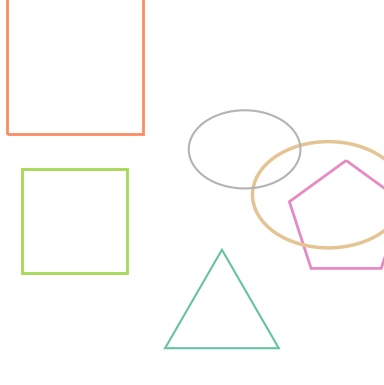[{"shape": "triangle", "thickness": 1.5, "radius": 0.85, "center": [0.576, 0.181]}, {"shape": "square", "thickness": 2, "radius": 0.88, "center": [0.194, 0.83]}, {"shape": "pentagon", "thickness": 2, "radius": 0.77, "center": [0.899, 0.428]}, {"shape": "square", "thickness": 2, "radius": 0.68, "center": [0.194, 0.426]}, {"shape": "oval", "thickness": 2.5, "radius": 0.99, "center": [0.853, 0.494]}, {"shape": "oval", "thickness": 1.5, "radius": 0.73, "center": [0.635, 0.612]}]